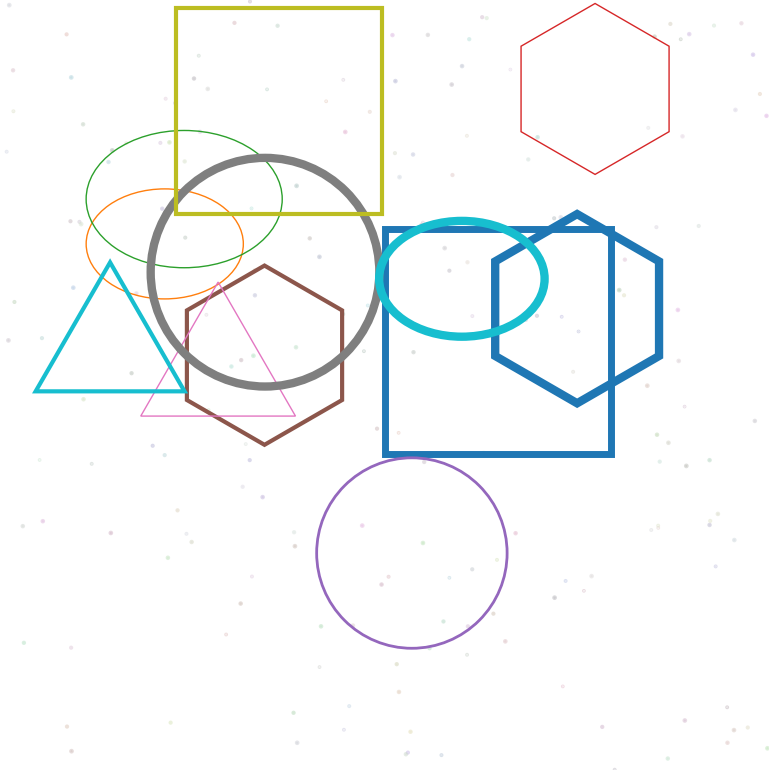[{"shape": "hexagon", "thickness": 3, "radius": 0.61, "center": [0.75, 0.599]}, {"shape": "square", "thickness": 2.5, "radius": 0.73, "center": [0.647, 0.557]}, {"shape": "oval", "thickness": 0.5, "radius": 0.51, "center": [0.214, 0.683]}, {"shape": "oval", "thickness": 0.5, "radius": 0.64, "center": [0.239, 0.741]}, {"shape": "hexagon", "thickness": 0.5, "radius": 0.55, "center": [0.773, 0.884]}, {"shape": "circle", "thickness": 1, "radius": 0.62, "center": [0.535, 0.282]}, {"shape": "hexagon", "thickness": 1.5, "radius": 0.58, "center": [0.344, 0.539]}, {"shape": "triangle", "thickness": 0.5, "radius": 0.58, "center": [0.283, 0.518]}, {"shape": "circle", "thickness": 3, "radius": 0.74, "center": [0.344, 0.647]}, {"shape": "square", "thickness": 1.5, "radius": 0.67, "center": [0.362, 0.856]}, {"shape": "oval", "thickness": 3, "radius": 0.54, "center": [0.6, 0.638]}, {"shape": "triangle", "thickness": 1.5, "radius": 0.56, "center": [0.143, 0.548]}]